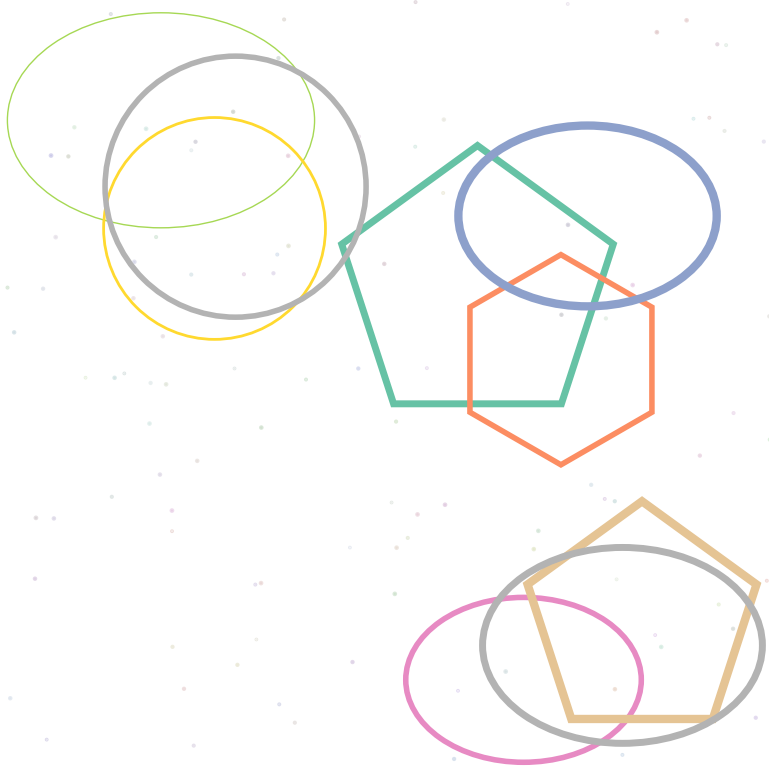[{"shape": "pentagon", "thickness": 2.5, "radius": 0.93, "center": [0.62, 0.626]}, {"shape": "hexagon", "thickness": 2, "radius": 0.68, "center": [0.728, 0.533]}, {"shape": "oval", "thickness": 3, "radius": 0.84, "center": [0.763, 0.72]}, {"shape": "oval", "thickness": 2, "radius": 0.76, "center": [0.68, 0.117]}, {"shape": "oval", "thickness": 0.5, "radius": 1.0, "center": [0.209, 0.844]}, {"shape": "circle", "thickness": 1, "radius": 0.72, "center": [0.279, 0.703]}, {"shape": "pentagon", "thickness": 3, "radius": 0.78, "center": [0.834, 0.193]}, {"shape": "circle", "thickness": 2, "radius": 0.85, "center": [0.306, 0.758]}, {"shape": "oval", "thickness": 2.5, "radius": 0.91, "center": [0.808, 0.162]}]